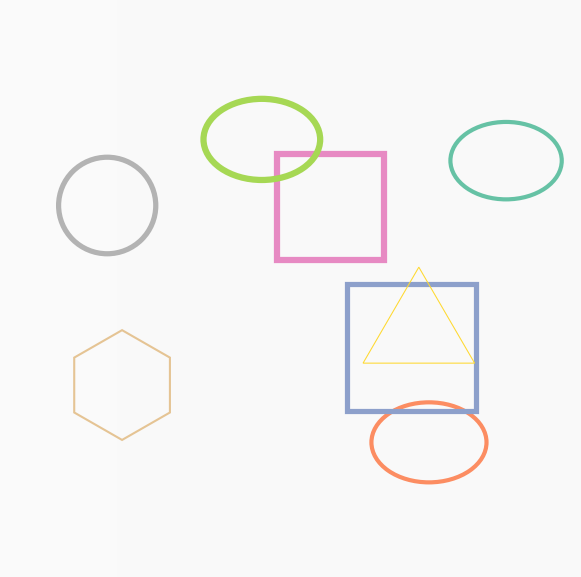[{"shape": "oval", "thickness": 2, "radius": 0.48, "center": [0.871, 0.721]}, {"shape": "oval", "thickness": 2, "radius": 0.49, "center": [0.738, 0.233]}, {"shape": "square", "thickness": 2.5, "radius": 0.55, "center": [0.708, 0.397]}, {"shape": "square", "thickness": 3, "radius": 0.46, "center": [0.569, 0.641]}, {"shape": "oval", "thickness": 3, "radius": 0.5, "center": [0.45, 0.758]}, {"shape": "triangle", "thickness": 0.5, "radius": 0.55, "center": [0.721, 0.426]}, {"shape": "hexagon", "thickness": 1, "radius": 0.48, "center": [0.21, 0.332]}, {"shape": "circle", "thickness": 2.5, "radius": 0.42, "center": [0.184, 0.643]}]